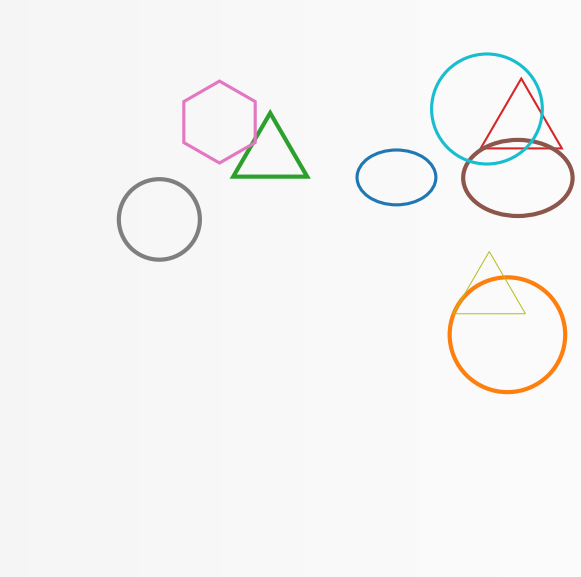[{"shape": "oval", "thickness": 1.5, "radius": 0.34, "center": [0.682, 0.692]}, {"shape": "circle", "thickness": 2, "radius": 0.5, "center": [0.873, 0.42]}, {"shape": "triangle", "thickness": 2, "radius": 0.37, "center": [0.465, 0.73]}, {"shape": "triangle", "thickness": 1, "radius": 0.4, "center": [0.897, 0.782]}, {"shape": "oval", "thickness": 2, "radius": 0.47, "center": [0.891, 0.691]}, {"shape": "hexagon", "thickness": 1.5, "radius": 0.35, "center": [0.378, 0.788]}, {"shape": "circle", "thickness": 2, "radius": 0.35, "center": [0.274, 0.619]}, {"shape": "triangle", "thickness": 0.5, "radius": 0.36, "center": [0.842, 0.492]}, {"shape": "circle", "thickness": 1.5, "radius": 0.48, "center": [0.838, 0.81]}]